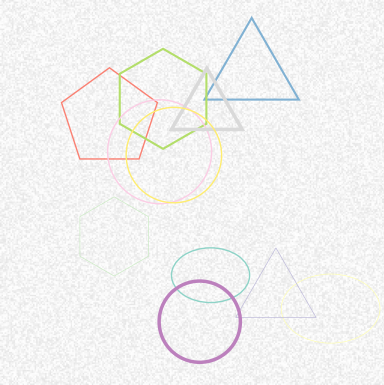[{"shape": "oval", "thickness": 1, "radius": 0.51, "center": [0.547, 0.285]}, {"shape": "oval", "thickness": 0.5, "radius": 0.64, "center": [0.859, 0.198]}, {"shape": "triangle", "thickness": 0.5, "radius": 0.6, "center": [0.717, 0.236]}, {"shape": "pentagon", "thickness": 1, "radius": 0.65, "center": [0.284, 0.693]}, {"shape": "triangle", "thickness": 1.5, "radius": 0.71, "center": [0.654, 0.812]}, {"shape": "hexagon", "thickness": 1.5, "radius": 0.65, "center": [0.424, 0.743]}, {"shape": "circle", "thickness": 1, "radius": 0.67, "center": [0.415, 0.606]}, {"shape": "triangle", "thickness": 2.5, "radius": 0.53, "center": [0.537, 0.717]}, {"shape": "circle", "thickness": 2.5, "radius": 0.53, "center": [0.519, 0.164]}, {"shape": "hexagon", "thickness": 0.5, "radius": 0.51, "center": [0.297, 0.386]}, {"shape": "circle", "thickness": 1, "radius": 0.62, "center": [0.452, 0.597]}]